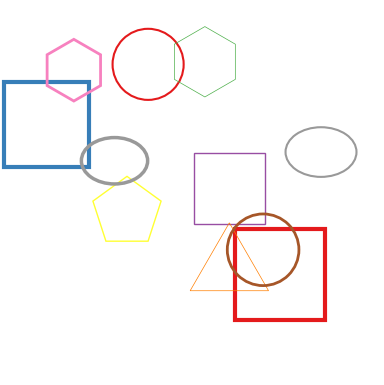[{"shape": "circle", "thickness": 1.5, "radius": 0.46, "center": [0.385, 0.833]}, {"shape": "square", "thickness": 3, "radius": 0.59, "center": [0.727, 0.287]}, {"shape": "square", "thickness": 3, "radius": 0.55, "center": [0.12, 0.677]}, {"shape": "hexagon", "thickness": 0.5, "radius": 0.46, "center": [0.532, 0.84]}, {"shape": "square", "thickness": 1, "radius": 0.46, "center": [0.595, 0.511]}, {"shape": "triangle", "thickness": 0.5, "radius": 0.59, "center": [0.596, 0.304]}, {"shape": "pentagon", "thickness": 1, "radius": 0.47, "center": [0.33, 0.449]}, {"shape": "circle", "thickness": 2, "radius": 0.47, "center": [0.683, 0.351]}, {"shape": "hexagon", "thickness": 2, "radius": 0.4, "center": [0.192, 0.818]}, {"shape": "oval", "thickness": 1.5, "radius": 0.46, "center": [0.834, 0.605]}, {"shape": "oval", "thickness": 2.5, "radius": 0.43, "center": [0.297, 0.582]}]